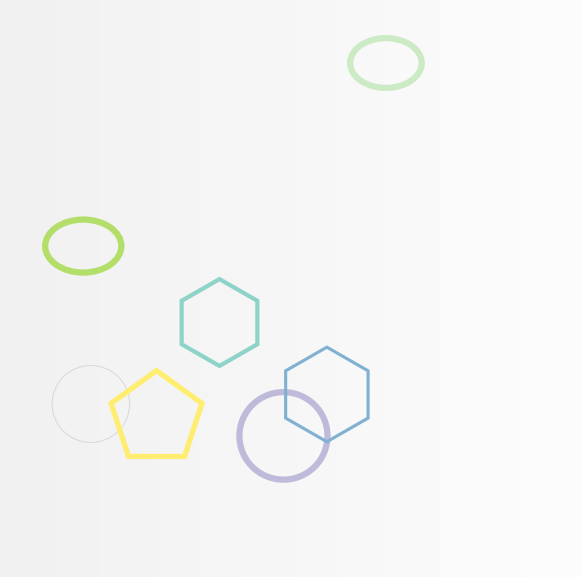[{"shape": "hexagon", "thickness": 2, "radius": 0.38, "center": [0.378, 0.441]}, {"shape": "circle", "thickness": 3, "radius": 0.38, "center": [0.488, 0.244]}, {"shape": "hexagon", "thickness": 1.5, "radius": 0.41, "center": [0.562, 0.316]}, {"shape": "oval", "thickness": 3, "radius": 0.33, "center": [0.143, 0.573]}, {"shape": "circle", "thickness": 0.5, "radius": 0.33, "center": [0.156, 0.3]}, {"shape": "oval", "thickness": 3, "radius": 0.31, "center": [0.664, 0.89]}, {"shape": "pentagon", "thickness": 2.5, "radius": 0.41, "center": [0.269, 0.275]}]